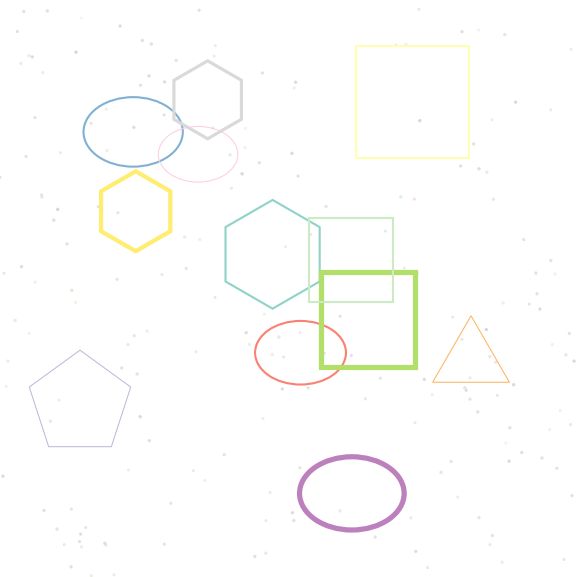[{"shape": "hexagon", "thickness": 1, "radius": 0.47, "center": [0.472, 0.559]}, {"shape": "square", "thickness": 1, "radius": 0.49, "center": [0.714, 0.823]}, {"shape": "pentagon", "thickness": 0.5, "radius": 0.46, "center": [0.139, 0.3]}, {"shape": "oval", "thickness": 1, "radius": 0.39, "center": [0.52, 0.388]}, {"shape": "oval", "thickness": 1, "radius": 0.43, "center": [0.231, 0.771]}, {"shape": "triangle", "thickness": 0.5, "radius": 0.38, "center": [0.816, 0.376]}, {"shape": "square", "thickness": 2.5, "radius": 0.41, "center": [0.637, 0.446]}, {"shape": "oval", "thickness": 0.5, "radius": 0.34, "center": [0.343, 0.732]}, {"shape": "hexagon", "thickness": 1.5, "radius": 0.34, "center": [0.36, 0.826]}, {"shape": "oval", "thickness": 2.5, "radius": 0.45, "center": [0.609, 0.145]}, {"shape": "square", "thickness": 1, "radius": 0.36, "center": [0.608, 0.548]}, {"shape": "hexagon", "thickness": 2, "radius": 0.35, "center": [0.235, 0.633]}]